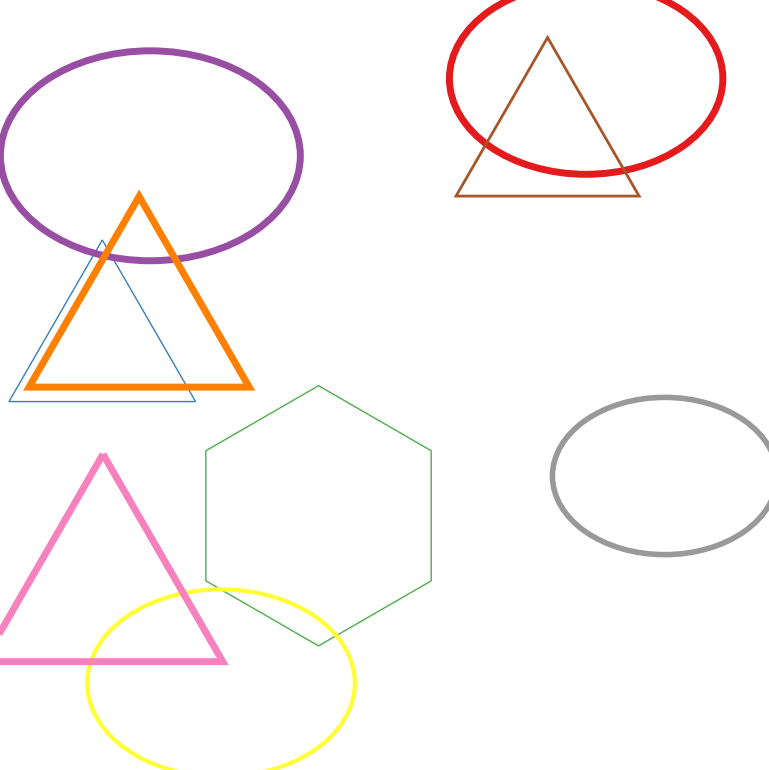[{"shape": "oval", "thickness": 2.5, "radius": 0.89, "center": [0.761, 0.898]}, {"shape": "triangle", "thickness": 0.5, "radius": 0.7, "center": [0.133, 0.548]}, {"shape": "hexagon", "thickness": 0.5, "radius": 0.84, "center": [0.414, 0.33]}, {"shape": "oval", "thickness": 2.5, "radius": 0.97, "center": [0.195, 0.798]}, {"shape": "triangle", "thickness": 2.5, "radius": 0.83, "center": [0.181, 0.58]}, {"shape": "oval", "thickness": 1.5, "radius": 0.87, "center": [0.287, 0.113]}, {"shape": "triangle", "thickness": 1, "radius": 0.69, "center": [0.711, 0.814]}, {"shape": "triangle", "thickness": 2.5, "radius": 0.9, "center": [0.134, 0.231]}, {"shape": "oval", "thickness": 2, "radius": 0.73, "center": [0.863, 0.382]}]